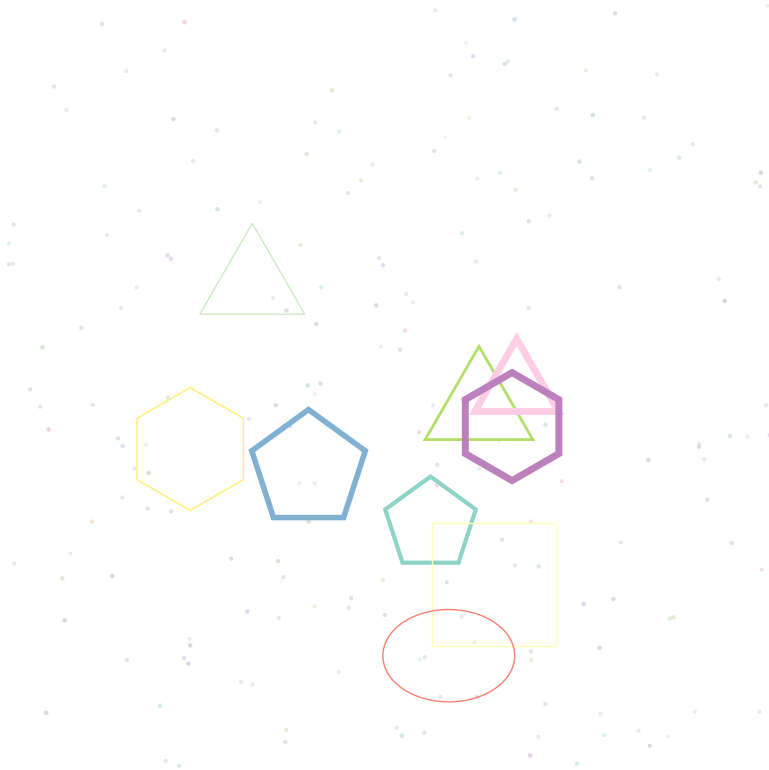[{"shape": "pentagon", "thickness": 1.5, "radius": 0.31, "center": [0.559, 0.319]}, {"shape": "square", "thickness": 0.5, "radius": 0.4, "center": [0.641, 0.241]}, {"shape": "oval", "thickness": 0.5, "radius": 0.43, "center": [0.583, 0.148]}, {"shape": "pentagon", "thickness": 2, "radius": 0.39, "center": [0.401, 0.391]}, {"shape": "triangle", "thickness": 1, "radius": 0.4, "center": [0.622, 0.469]}, {"shape": "triangle", "thickness": 2.5, "radius": 0.31, "center": [0.671, 0.497]}, {"shape": "hexagon", "thickness": 2.5, "radius": 0.35, "center": [0.665, 0.446]}, {"shape": "triangle", "thickness": 0.5, "radius": 0.39, "center": [0.328, 0.631]}, {"shape": "hexagon", "thickness": 0.5, "radius": 0.4, "center": [0.247, 0.417]}]